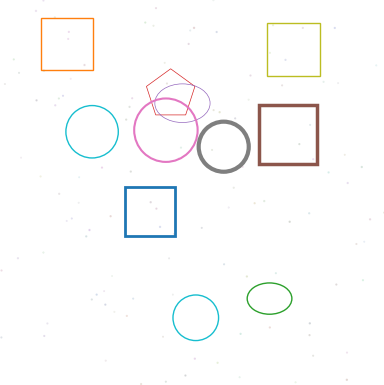[{"shape": "square", "thickness": 2, "radius": 0.32, "center": [0.39, 0.451]}, {"shape": "square", "thickness": 1, "radius": 0.34, "center": [0.174, 0.885]}, {"shape": "oval", "thickness": 1, "radius": 0.29, "center": [0.7, 0.224]}, {"shape": "pentagon", "thickness": 0.5, "radius": 0.33, "center": [0.443, 0.755]}, {"shape": "oval", "thickness": 0.5, "radius": 0.36, "center": [0.474, 0.732]}, {"shape": "square", "thickness": 2.5, "radius": 0.38, "center": [0.749, 0.651]}, {"shape": "circle", "thickness": 1.5, "radius": 0.41, "center": [0.431, 0.662]}, {"shape": "circle", "thickness": 3, "radius": 0.33, "center": [0.581, 0.619]}, {"shape": "square", "thickness": 1, "radius": 0.35, "center": [0.763, 0.871]}, {"shape": "circle", "thickness": 1, "radius": 0.34, "center": [0.239, 0.658]}, {"shape": "circle", "thickness": 1, "radius": 0.3, "center": [0.509, 0.175]}]